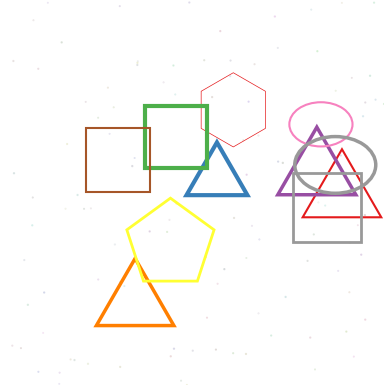[{"shape": "hexagon", "thickness": 0.5, "radius": 0.48, "center": [0.606, 0.715]}, {"shape": "triangle", "thickness": 1.5, "radius": 0.59, "center": [0.888, 0.495]}, {"shape": "triangle", "thickness": 3, "radius": 0.46, "center": [0.563, 0.539]}, {"shape": "square", "thickness": 3, "radius": 0.4, "center": [0.458, 0.645]}, {"shape": "triangle", "thickness": 2.5, "radius": 0.59, "center": [0.823, 0.553]}, {"shape": "triangle", "thickness": 2.5, "radius": 0.58, "center": [0.351, 0.212]}, {"shape": "pentagon", "thickness": 2, "radius": 0.6, "center": [0.443, 0.366]}, {"shape": "square", "thickness": 1.5, "radius": 0.41, "center": [0.307, 0.584]}, {"shape": "oval", "thickness": 1.5, "radius": 0.41, "center": [0.834, 0.677]}, {"shape": "oval", "thickness": 2.5, "radius": 0.53, "center": [0.871, 0.572]}, {"shape": "square", "thickness": 2, "radius": 0.44, "center": [0.85, 0.461]}]